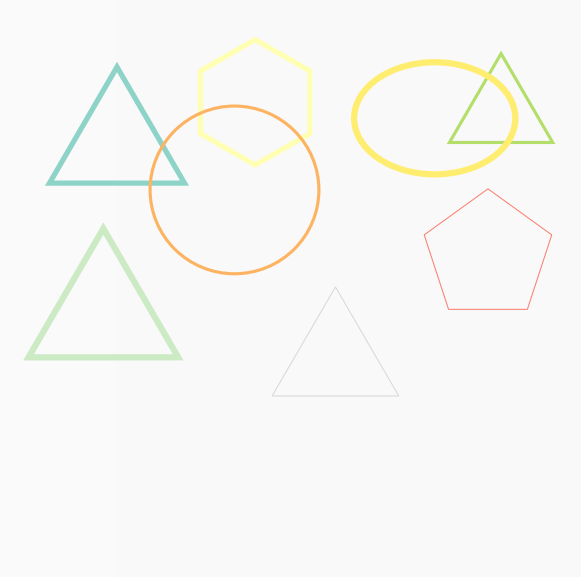[{"shape": "triangle", "thickness": 2.5, "radius": 0.67, "center": [0.201, 0.749]}, {"shape": "hexagon", "thickness": 2.5, "radius": 0.54, "center": [0.439, 0.822]}, {"shape": "pentagon", "thickness": 0.5, "radius": 0.58, "center": [0.84, 0.557]}, {"shape": "circle", "thickness": 1.5, "radius": 0.73, "center": [0.403, 0.67]}, {"shape": "triangle", "thickness": 1.5, "radius": 0.51, "center": [0.862, 0.804]}, {"shape": "triangle", "thickness": 0.5, "radius": 0.63, "center": [0.577, 0.376]}, {"shape": "triangle", "thickness": 3, "radius": 0.74, "center": [0.178, 0.455]}, {"shape": "oval", "thickness": 3, "radius": 0.69, "center": [0.748, 0.794]}]